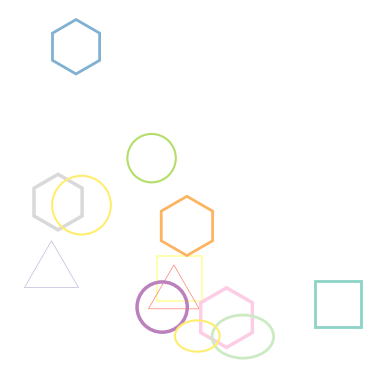[{"shape": "square", "thickness": 2, "radius": 0.3, "center": [0.878, 0.211]}, {"shape": "square", "thickness": 1.5, "radius": 0.29, "center": [0.467, 0.275]}, {"shape": "triangle", "thickness": 0.5, "radius": 0.41, "center": [0.134, 0.293]}, {"shape": "triangle", "thickness": 0.5, "radius": 0.38, "center": [0.452, 0.236]}, {"shape": "hexagon", "thickness": 2, "radius": 0.35, "center": [0.198, 0.879]}, {"shape": "hexagon", "thickness": 2, "radius": 0.38, "center": [0.485, 0.413]}, {"shape": "circle", "thickness": 1.5, "radius": 0.31, "center": [0.394, 0.589]}, {"shape": "hexagon", "thickness": 2.5, "radius": 0.39, "center": [0.588, 0.175]}, {"shape": "hexagon", "thickness": 2.5, "radius": 0.36, "center": [0.151, 0.475]}, {"shape": "circle", "thickness": 2.5, "radius": 0.33, "center": [0.421, 0.202]}, {"shape": "oval", "thickness": 2, "radius": 0.4, "center": [0.631, 0.126]}, {"shape": "circle", "thickness": 1.5, "radius": 0.38, "center": [0.212, 0.467]}, {"shape": "oval", "thickness": 1.5, "radius": 0.29, "center": [0.513, 0.127]}]